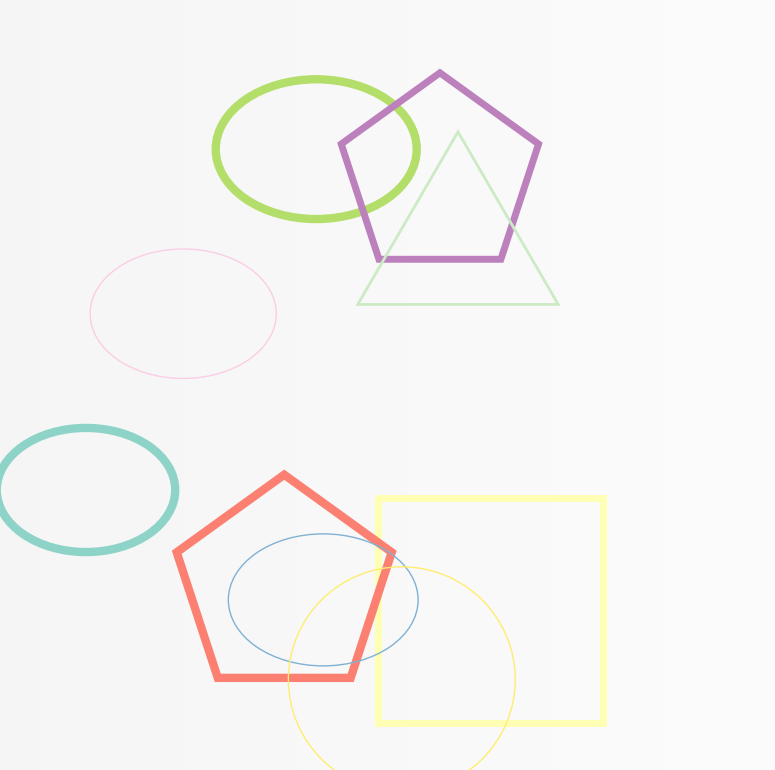[{"shape": "oval", "thickness": 3, "radius": 0.58, "center": [0.111, 0.364]}, {"shape": "square", "thickness": 2.5, "radius": 0.73, "center": [0.633, 0.207]}, {"shape": "pentagon", "thickness": 3, "radius": 0.73, "center": [0.367, 0.238]}, {"shape": "oval", "thickness": 0.5, "radius": 0.61, "center": [0.417, 0.221]}, {"shape": "oval", "thickness": 3, "radius": 0.65, "center": [0.408, 0.806]}, {"shape": "oval", "thickness": 0.5, "radius": 0.6, "center": [0.236, 0.593]}, {"shape": "pentagon", "thickness": 2.5, "radius": 0.67, "center": [0.568, 0.772]}, {"shape": "triangle", "thickness": 1, "radius": 0.75, "center": [0.591, 0.679]}, {"shape": "circle", "thickness": 0.5, "radius": 0.73, "center": [0.518, 0.118]}]